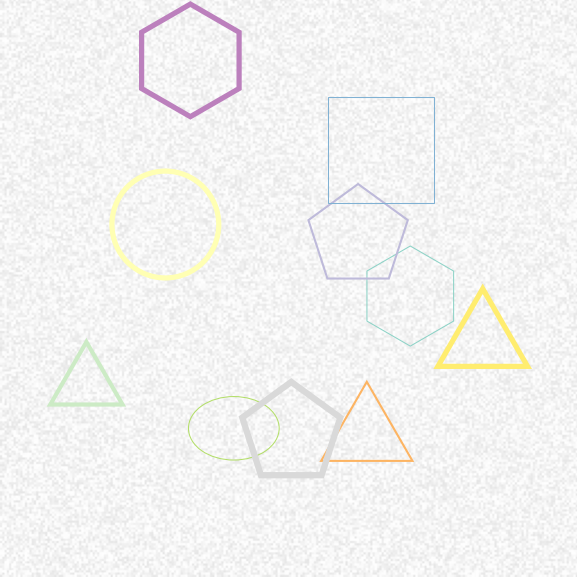[{"shape": "hexagon", "thickness": 0.5, "radius": 0.43, "center": [0.71, 0.486]}, {"shape": "circle", "thickness": 2.5, "radius": 0.46, "center": [0.286, 0.61]}, {"shape": "pentagon", "thickness": 1, "radius": 0.45, "center": [0.62, 0.59]}, {"shape": "square", "thickness": 0.5, "radius": 0.46, "center": [0.66, 0.739]}, {"shape": "triangle", "thickness": 1, "radius": 0.46, "center": [0.635, 0.247]}, {"shape": "oval", "thickness": 0.5, "radius": 0.39, "center": [0.405, 0.258]}, {"shape": "pentagon", "thickness": 3, "radius": 0.45, "center": [0.504, 0.249]}, {"shape": "hexagon", "thickness": 2.5, "radius": 0.49, "center": [0.33, 0.895]}, {"shape": "triangle", "thickness": 2, "radius": 0.36, "center": [0.15, 0.335]}, {"shape": "triangle", "thickness": 2.5, "radius": 0.45, "center": [0.836, 0.41]}]